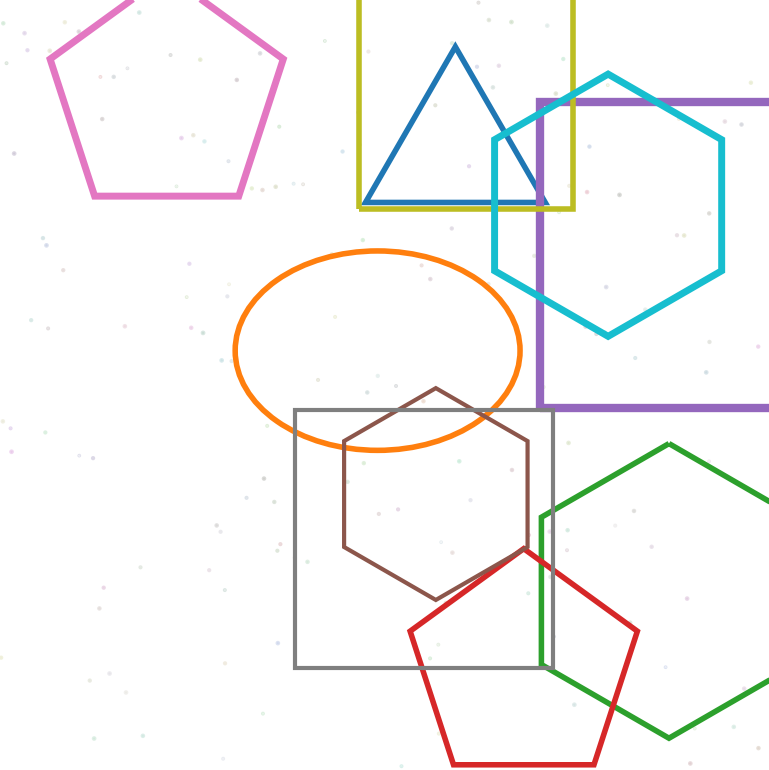[{"shape": "triangle", "thickness": 2, "radius": 0.67, "center": [0.591, 0.804]}, {"shape": "oval", "thickness": 2, "radius": 0.92, "center": [0.49, 0.545]}, {"shape": "hexagon", "thickness": 2, "radius": 0.96, "center": [0.869, 0.233]}, {"shape": "pentagon", "thickness": 2, "radius": 0.78, "center": [0.68, 0.132]}, {"shape": "square", "thickness": 3, "radius": 0.99, "center": [0.899, 0.669]}, {"shape": "hexagon", "thickness": 1.5, "radius": 0.69, "center": [0.566, 0.358]}, {"shape": "pentagon", "thickness": 2.5, "radius": 0.8, "center": [0.216, 0.874]}, {"shape": "square", "thickness": 1.5, "radius": 0.84, "center": [0.551, 0.3]}, {"shape": "square", "thickness": 2, "radius": 0.7, "center": [0.605, 0.868]}, {"shape": "hexagon", "thickness": 2.5, "radius": 0.85, "center": [0.79, 0.733]}]